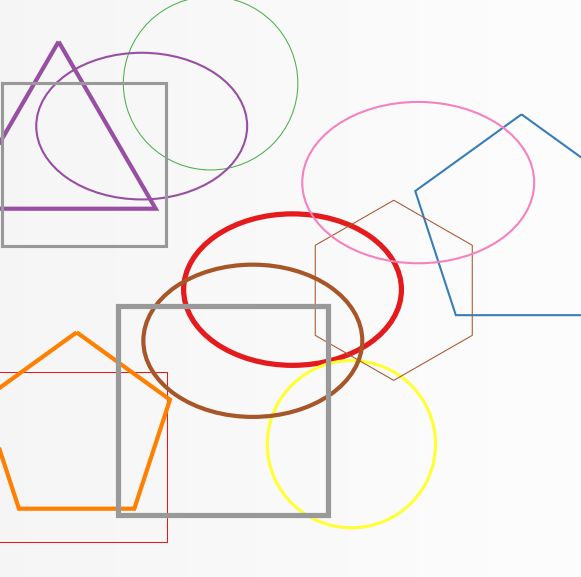[{"shape": "oval", "thickness": 2.5, "radius": 0.94, "center": [0.503, 0.498]}, {"shape": "square", "thickness": 0.5, "radius": 0.74, "center": [0.139, 0.208]}, {"shape": "pentagon", "thickness": 1, "radius": 0.96, "center": [0.897, 0.609]}, {"shape": "circle", "thickness": 0.5, "radius": 0.75, "center": [0.362, 0.855]}, {"shape": "triangle", "thickness": 2, "radius": 0.96, "center": [0.101, 0.734]}, {"shape": "oval", "thickness": 1, "radius": 0.91, "center": [0.244, 0.781]}, {"shape": "pentagon", "thickness": 2, "radius": 0.84, "center": [0.132, 0.255]}, {"shape": "circle", "thickness": 1.5, "radius": 0.72, "center": [0.605, 0.23]}, {"shape": "oval", "thickness": 2, "radius": 0.94, "center": [0.435, 0.409]}, {"shape": "hexagon", "thickness": 0.5, "radius": 0.78, "center": [0.677, 0.496]}, {"shape": "oval", "thickness": 1, "radius": 1.0, "center": [0.719, 0.683]}, {"shape": "square", "thickness": 2.5, "radius": 0.91, "center": [0.384, 0.288]}, {"shape": "square", "thickness": 1.5, "radius": 0.71, "center": [0.144, 0.714]}]